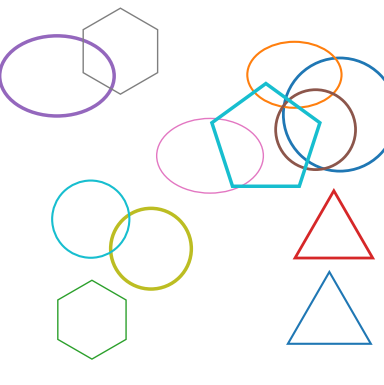[{"shape": "triangle", "thickness": 1.5, "radius": 0.62, "center": [0.855, 0.169]}, {"shape": "circle", "thickness": 2, "radius": 0.73, "center": [0.883, 0.702]}, {"shape": "oval", "thickness": 1.5, "radius": 0.61, "center": [0.765, 0.806]}, {"shape": "hexagon", "thickness": 1, "radius": 0.51, "center": [0.239, 0.17]}, {"shape": "triangle", "thickness": 2, "radius": 0.58, "center": [0.867, 0.388]}, {"shape": "oval", "thickness": 2.5, "radius": 0.74, "center": [0.148, 0.803]}, {"shape": "circle", "thickness": 2, "radius": 0.52, "center": [0.82, 0.663]}, {"shape": "oval", "thickness": 1, "radius": 0.69, "center": [0.545, 0.595]}, {"shape": "hexagon", "thickness": 1, "radius": 0.56, "center": [0.313, 0.867]}, {"shape": "circle", "thickness": 2.5, "radius": 0.52, "center": [0.392, 0.354]}, {"shape": "pentagon", "thickness": 2.5, "radius": 0.74, "center": [0.691, 0.636]}, {"shape": "circle", "thickness": 1.5, "radius": 0.5, "center": [0.236, 0.431]}]